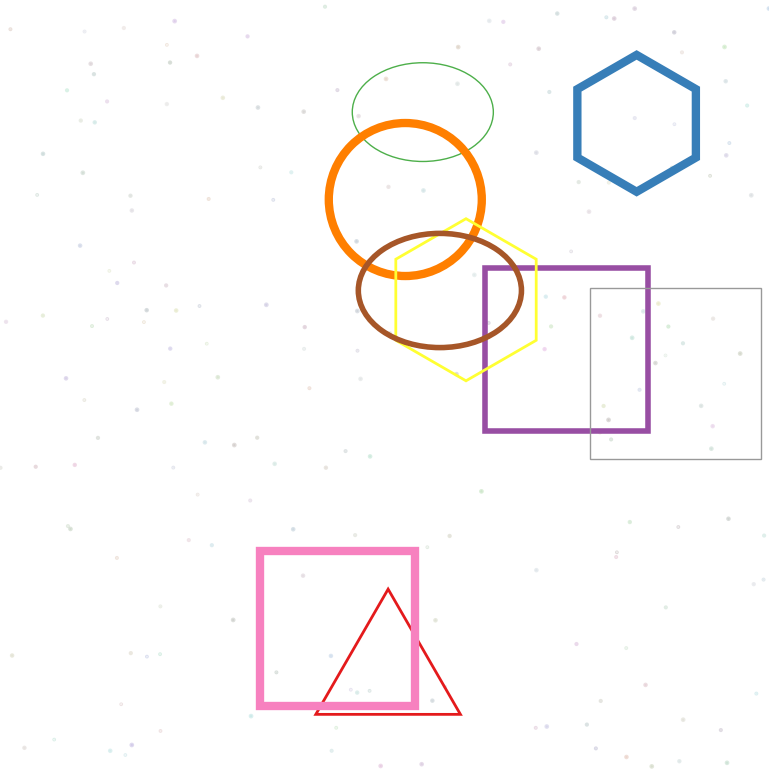[{"shape": "triangle", "thickness": 1, "radius": 0.54, "center": [0.504, 0.126]}, {"shape": "hexagon", "thickness": 3, "radius": 0.44, "center": [0.827, 0.84]}, {"shape": "oval", "thickness": 0.5, "radius": 0.46, "center": [0.549, 0.854]}, {"shape": "square", "thickness": 2, "radius": 0.53, "center": [0.735, 0.546]}, {"shape": "circle", "thickness": 3, "radius": 0.5, "center": [0.526, 0.741]}, {"shape": "hexagon", "thickness": 1, "radius": 0.53, "center": [0.605, 0.611]}, {"shape": "oval", "thickness": 2, "radius": 0.53, "center": [0.571, 0.623]}, {"shape": "square", "thickness": 3, "radius": 0.5, "center": [0.438, 0.184]}, {"shape": "square", "thickness": 0.5, "radius": 0.56, "center": [0.878, 0.515]}]